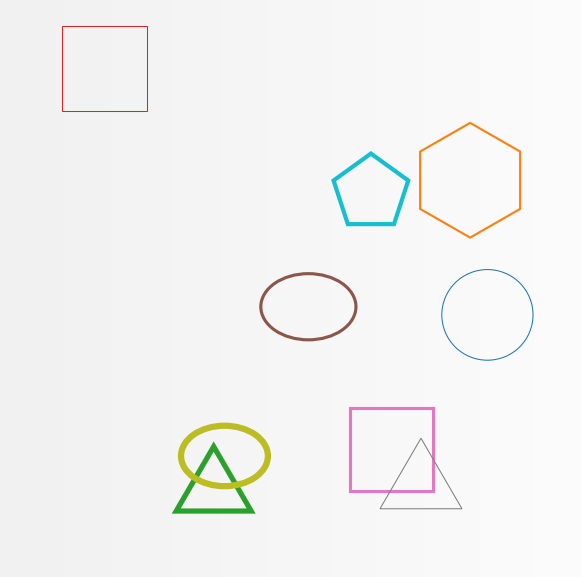[{"shape": "circle", "thickness": 0.5, "radius": 0.39, "center": [0.839, 0.454]}, {"shape": "hexagon", "thickness": 1, "radius": 0.5, "center": [0.809, 0.687]}, {"shape": "triangle", "thickness": 2.5, "radius": 0.37, "center": [0.368, 0.151]}, {"shape": "square", "thickness": 0.5, "radius": 0.37, "center": [0.179, 0.881]}, {"shape": "oval", "thickness": 1.5, "radius": 0.41, "center": [0.531, 0.468]}, {"shape": "square", "thickness": 1.5, "radius": 0.36, "center": [0.674, 0.22]}, {"shape": "triangle", "thickness": 0.5, "radius": 0.41, "center": [0.724, 0.159]}, {"shape": "oval", "thickness": 3, "radius": 0.37, "center": [0.386, 0.21]}, {"shape": "pentagon", "thickness": 2, "radius": 0.34, "center": [0.638, 0.666]}]